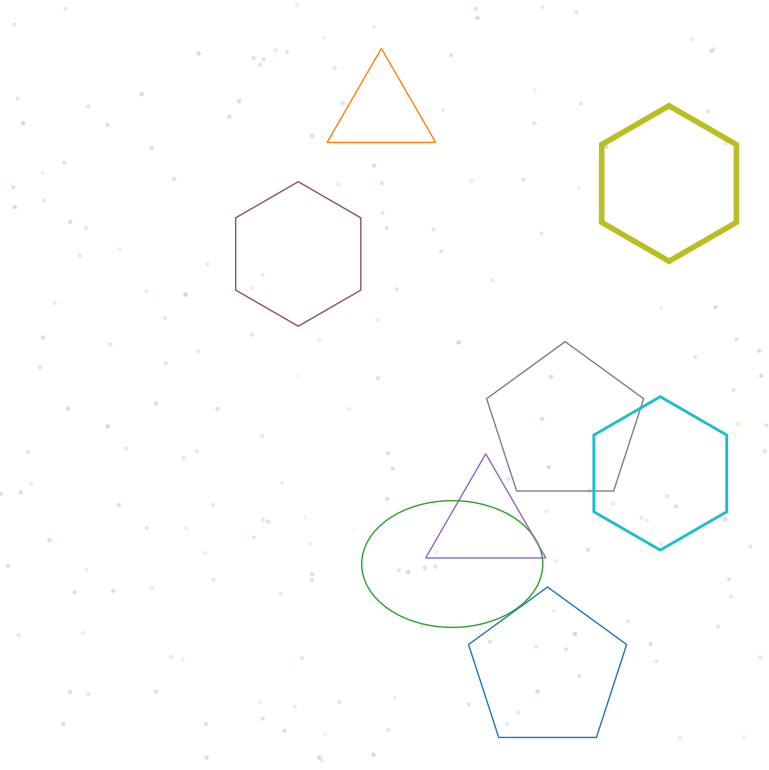[{"shape": "pentagon", "thickness": 0.5, "radius": 0.54, "center": [0.711, 0.13]}, {"shape": "triangle", "thickness": 0.5, "radius": 0.41, "center": [0.495, 0.856]}, {"shape": "oval", "thickness": 0.5, "radius": 0.59, "center": [0.587, 0.267]}, {"shape": "triangle", "thickness": 0.5, "radius": 0.45, "center": [0.631, 0.32]}, {"shape": "hexagon", "thickness": 0.5, "radius": 0.47, "center": [0.387, 0.67]}, {"shape": "pentagon", "thickness": 0.5, "radius": 0.54, "center": [0.734, 0.449]}, {"shape": "hexagon", "thickness": 2, "radius": 0.5, "center": [0.869, 0.762]}, {"shape": "hexagon", "thickness": 1, "radius": 0.5, "center": [0.857, 0.385]}]